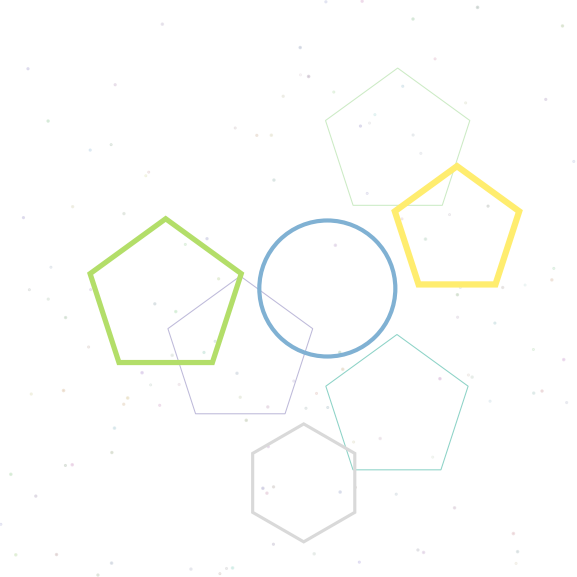[{"shape": "pentagon", "thickness": 0.5, "radius": 0.65, "center": [0.687, 0.29]}, {"shape": "pentagon", "thickness": 0.5, "radius": 0.66, "center": [0.416, 0.389]}, {"shape": "circle", "thickness": 2, "radius": 0.59, "center": [0.567, 0.5]}, {"shape": "pentagon", "thickness": 2.5, "radius": 0.69, "center": [0.287, 0.483]}, {"shape": "hexagon", "thickness": 1.5, "radius": 0.51, "center": [0.526, 0.163]}, {"shape": "pentagon", "thickness": 0.5, "radius": 0.66, "center": [0.689, 0.75]}, {"shape": "pentagon", "thickness": 3, "radius": 0.57, "center": [0.791, 0.598]}]